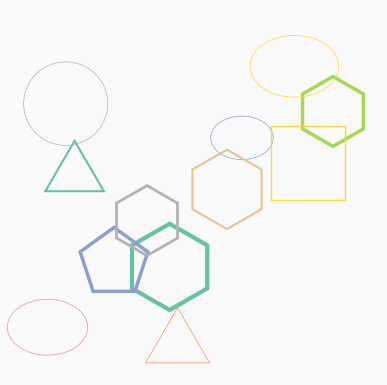[{"shape": "hexagon", "thickness": 3, "radius": 0.56, "center": [0.438, 0.307]}, {"shape": "triangle", "thickness": 1.5, "radius": 0.44, "center": [0.193, 0.547]}, {"shape": "triangle", "thickness": 0.5, "radius": 0.48, "center": [0.458, 0.105]}, {"shape": "pentagon", "thickness": 2.5, "radius": 0.46, "center": [0.294, 0.317]}, {"shape": "oval", "thickness": 0.5, "radius": 0.4, "center": [0.624, 0.642]}, {"shape": "oval", "thickness": 0.5, "radius": 0.52, "center": [0.123, 0.15]}, {"shape": "hexagon", "thickness": 2.5, "radius": 0.45, "center": [0.859, 0.711]}, {"shape": "square", "thickness": 1, "radius": 0.48, "center": [0.795, 0.576]}, {"shape": "oval", "thickness": 0.5, "radius": 0.57, "center": [0.76, 0.828]}, {"shape": "hexagon", "thickness": 1.5, "radius": 0.52, "center": [0.586, 0.508]}, {"shape": "hexagon", "thickness": 2, "radius": 0.45, "center": [0.379, 0.427]}, {"shape": "circle", "thickness": 0.5, "radius": 0.54, "center": [0.17, 0.731]}]